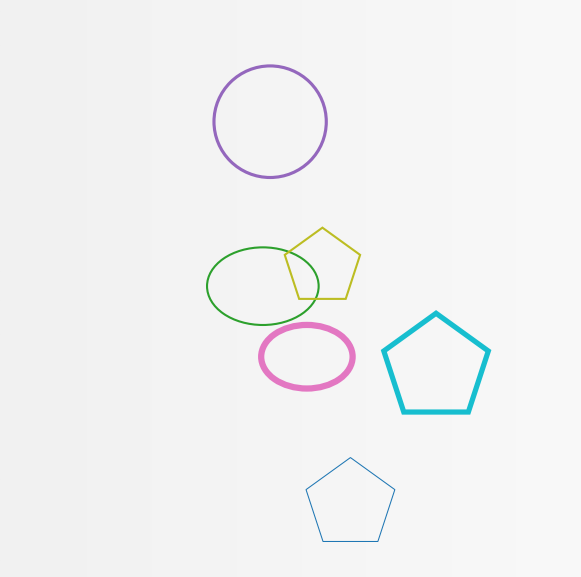[{"shape": "pentagon", "thickness": 0.5, "radius": 0.4, "center": [0.603, 0.126]}, {"shape": "oval", "thickness": 1, "radius": 0.48, "center": [0.452, 0.504]}, {"shape": "circle", "thickness": 1.5, "radius": 0.48, "center": [0.465, 0.788]}, {"shape": "oval", "thickness": 3, "radius": 0.39, "center": [0.528, 0.381]}, {"shape": "pentagon", "thickness": 1, "radius": 0.34, "center": [0.555, 0.537]}, {"shape": "pentagon", "thickness": 2.5, "radius": 0.47, "center": [0.75, 0.362]}]